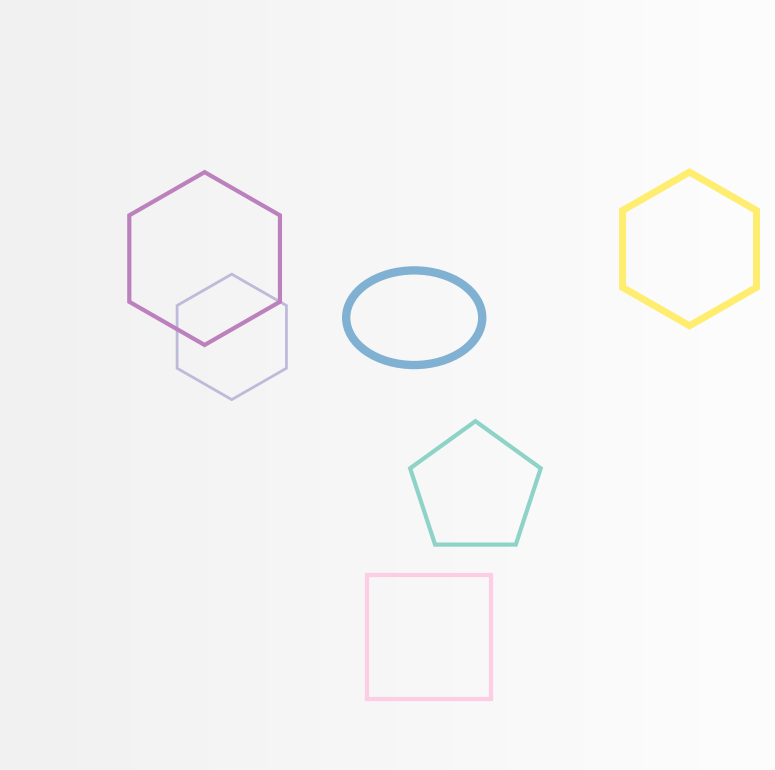[{"shape": "pentagon", "thickness": 1.5, "radius": 0.44, "center": [0.613, 0.364]}, {"shape": "hexagon", "thickness": 1, "radius": 0.41, "center": [0.299, 0.562]}, {"shape": "oval", "thickness": 3, "radius": 0.44, "center": [0.534, 0.587]}, {"shape": "square", "thickness": 1.5, "radius": 0.4, "center": [0.553, 0.173]}, {"shape": "hexagon", "thickness": 1.5, "radius": 0.56, "center": [0.264, 0.664]}, {"shape": "hexagon", "thickness": 2.5, "radius": 0.5, "center": [0.89, 0.677]}]